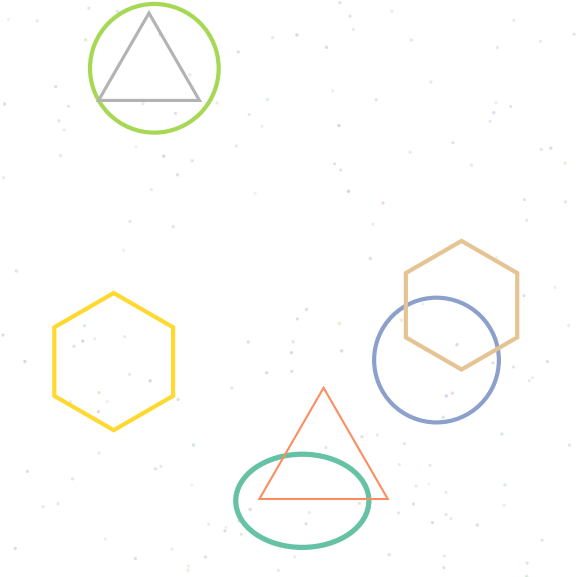[{"shape": "oval", "thickness": 2.5, "radius": 0.58, "center": [0.523, 0.132]}, {"shape": "triangle", "thickness": 1, "radius": 0.64, "center": [0.56, 0.199]}, {"shape": "circle", "thickness": 2, "radius": 0.54, "center": [0.756, 0.376]}, {"shape": "circle", "thickness": 2, "radius": 0.56, "center": [0.267, 0.881]}, {"shape": "hexagon", "thickness": 2, "radius": 0.59, "center": [0.197, 0.373]}, {"shape": "hexagon", "thickness": 2, "radius": 0.56, "center": [0.799, 0.471]}, {"shape": "triangle", "thickness": 1.5, "radius": 0.5, "center": [0.258, 0.876]}]